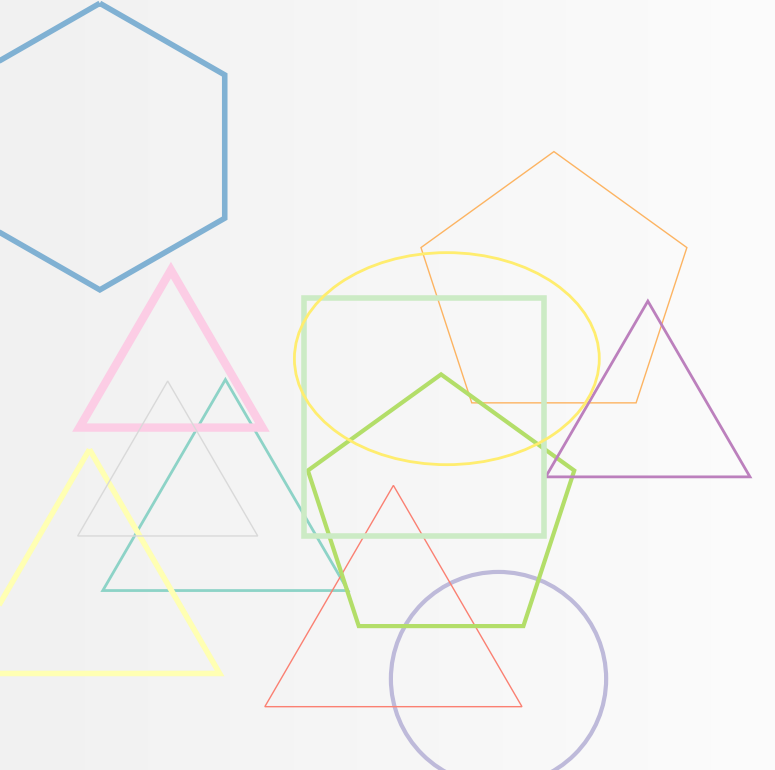[{"shape": "triangle", "thickness": 1, "radius": 0.91, "center": [0.291, 0.324]}, {"shape": "triangle", "thickness": 2, "radius": 0.97, "center": [0.115, 0.222]}, {"shape": "circle", "thickness": 1.5, "radius": 0.69, "center": [0.643, 0.118]}, {"shape": "triangle", "thickness": 0.5, "radius": 0.96, "center": [0.508, 0.178]}, {"shape": "hexagon", "thickness": 2, "radius": 0.93, "center": [0.129, 0.81]}, {"shape": "pentagon", "thickness": 0.5, "radius": 0.9, "center": [0.715, 0.623]}, {"shape": "pentagon", "thickness": 1.5, "radius": 0.9, "center": [0.569, 0.333]}, {"shape": "triangle", "thickness": 3, "radius": 0.68, "center": [0.221, 0.513]}, {"shape": "triangle", "thickness": 0.5, "radius": 0.67, "center": [0.216, 0.371]}, {"shape": "triangle", "thickness": 1, "radius": 0.76, "center": [0.836, 0.457]}, {"shape": "square", "thickness": 2, "radius": 0.77, "center": [0.547, 0.458]}, {"shape": "oval", "thickness": 1, "radius": 0.98, "center": [0.577, 0.534]}]